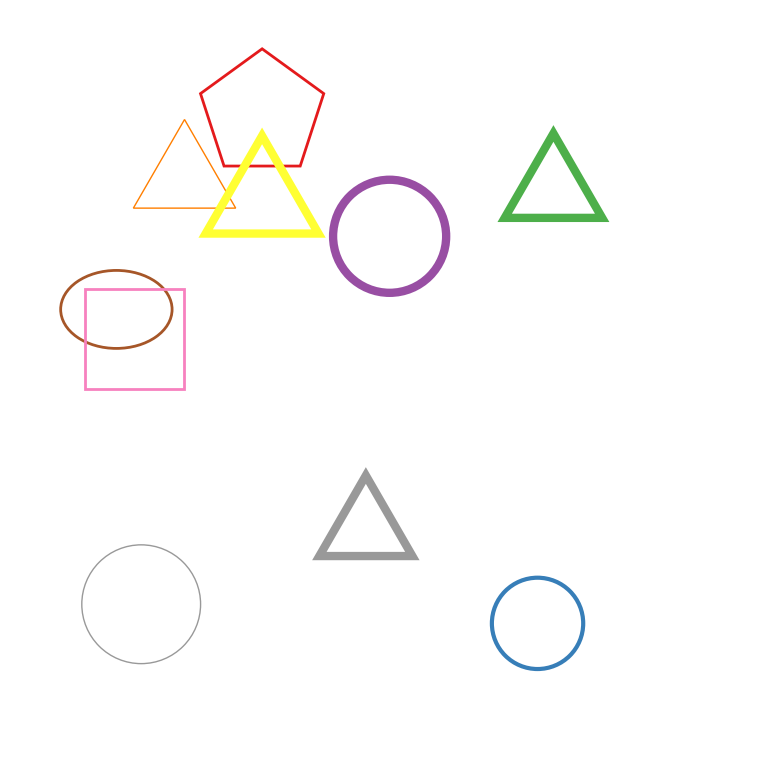[{"shape": "pentagon", "thickness": 1, "radius": 0.42, "center": [0.34, 0.852]}, {"shape": "circle", "thickness": 1.5, "radius": 0.3, "center": [0.698, 0.19]}, {"shape": "triangle", "thickness": 3, "radius": 0.37, "center": [0.719, 0.754]}, {"shape": "circle", "thickness": 3, "radius": 0.37, "center": [0.506, 0.693]}, {"shape": "triangle", "thickness": 0.5, "radius": 0.38, "center": [0.24, 0.768]}, {"shape": "triangle", "thickness": 3, "radius": 0.42, "center": [0.34, 0.739]}, {"shape": "oval", "thickness": 1, "radius": 0.36, "center": [0.151, 0.598]}, {"shape": "square", "thickness": 1, "radius": 0.32, "center": [0.174, 0.56]}, {"shape": "triangle", "thickness": 3, "radius": 0.35, "center": [0.475, 0.313]}, {"shape": "circle", "thickness": 0.5, "radius": 0.39, "center": [0.183, 0.215]}]